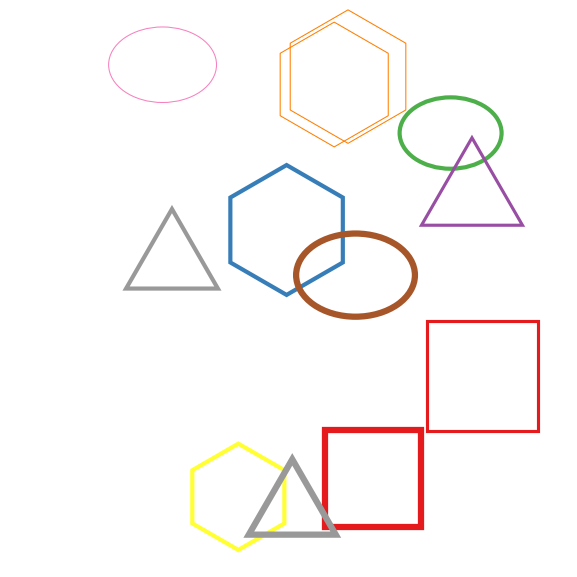[{"shape": "square", "thickness": 1.5, "radius": 0.48, "center": [0.835, 0.348]}, {"shape": "square", "thickness": 3, "radius": 0.42, "center": [0.646, 0.17]}, {"shape": "hexagon", "thickness": 2, "radius": 0.56, "center": [0.496, 0.601]}, {"shape": "oval", "thickness": 2, "radius": 0.44, "center": [0.78, 0.769]}, {"shape": "triangle", "thickness": 1.5, "radius": 0.5, "center": [0.817, 0.66]}, {"shape": "hexagon", "thickness": 0.5, "radius": 0.58, "center": [0.603, 0.866]}, {"shape": "hexagon", "thickness": 0.5, "radius": 0.54, "center": [0.579, 0.853]}, {"shape": "hexagon", "thickness": 2, "radius": 0.46, "center": [0.413, 0.139]}, {"shape": "oval", "thickness": 3, "radius": 0.51, "center": [0.616, 0.523]}, {"shape": "oval", "thickness": 0.5, "radius": 0.47, "center": [0.282, 0.887]}, {"shape": "triangle", "thickness": 2, "radius": 0.46, "center": [0.298, 0.545]}, {"shape": "triangle", "thickness": 3, "radius": 0.43, "center": [0.506, 0.117]}]